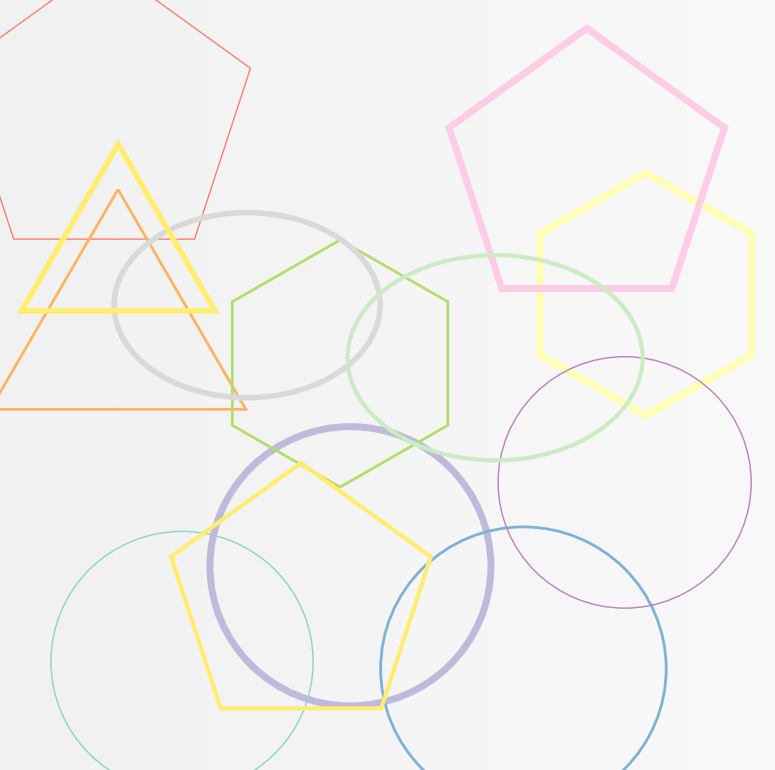[{"shape": "circle", "thickness": 0.5, "radius": 0.85, "center": [0.235, 0.141]}, {"shape": "hexagon", "thickness": 2.5, "radius": 0.79, "center": [0.833, 0.618]}, {"shape": "circle", "thickness": 2.5, "radius": 0.91, "center": [0.452, 0.265]}, {"shape": "pentagon", "thickness": 0.5, "radius": 0.99, "center": [0.134, 0.85]}, {"shape": "circle", "thickness": 1, "radius": 0.92, "center": [0.675, 0.131]}, {"shape": "triangle", "thickness": 1, "radius": 0.95, "center": [0.152, 0.564]}, {"shape": "hexagon", "thickness": 1, "radius": 0.8, "center": [0.439, 0.528]}, {"shape": "pentagon", "thickness": 2.5, "radius": 0.93, "center": [0.757, 0.776]}, {"shape": "oval", "thickness": 2, "radius": 0.86, "center": [0.319, 0.604]}, {"shape": "circle", "thickness": 0.5, "radius": 0.82, "center": [0.806, 0.373]}, {"shape": "oval", "thickness": 1.5, "radius": 0.95, "center": [0.639, 0.535]}, {"shape": "triangle", "thickness": 2, "radius": 0.72, "center": [0.153, 0.668]}, {"shape": "pentagon", "thickness": 1.5, "radius": 0.88, "center": [0.388, 0.223]}]